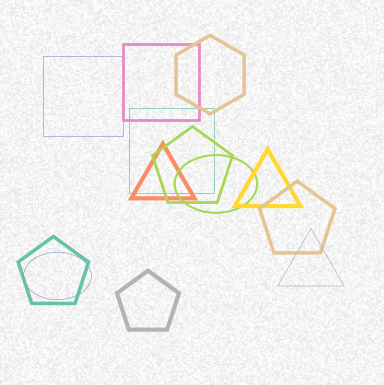[{"shape": "square", "thickness": 0.5, "radius": 0.55, "center": [0.446, 0.609]}, {"shape": "pentagon", "thickness": 2.5, "radius": 0.48, "center": [0.139, 0.29]}, {"shape": "triangle", "thickness": 3, "radius": 0.47, "center": [0.423, 0.532]}, {"shape": "oval", "thickness": 0.5, "radius": 0.44, "center": [0.149, 0.283]}, {"shape": "square", "thickness": 0.5, "radius": 0.52, "center": [0.217, 0.752]}, {"shape": "square", "thickness": 2, "radius": 0.49, "center": [0.418, 0.786]}, {"shape": "pentagon", "thickness": 2, "radius": 0.55, "center": [0.5, 0.562]}, {"shape": "oval", "thickness": 1.5, "radius": 0.54, "center": [0.561, 0.522]}, {"shape": "triangle", "thickness": 3, "radius": 0.49, "center": [0.695, 0.514]}, {"shape": "hexagon", "thickness": 2.5, "radius": 0.51, "center": [0.546, 0.806]}, {"shape": "pentagon", "thickness": 2.5, "radius": 0.51, "center": [0.772, 0.426]}, {"shape": "pentagon", "thickness": 3, "radius": 0.42, "center": [0.384, 0.212]}, {"shape": "triangle", "thickness": 0.5, "radius": 0.5, "center": [0.808, 0.307]}]